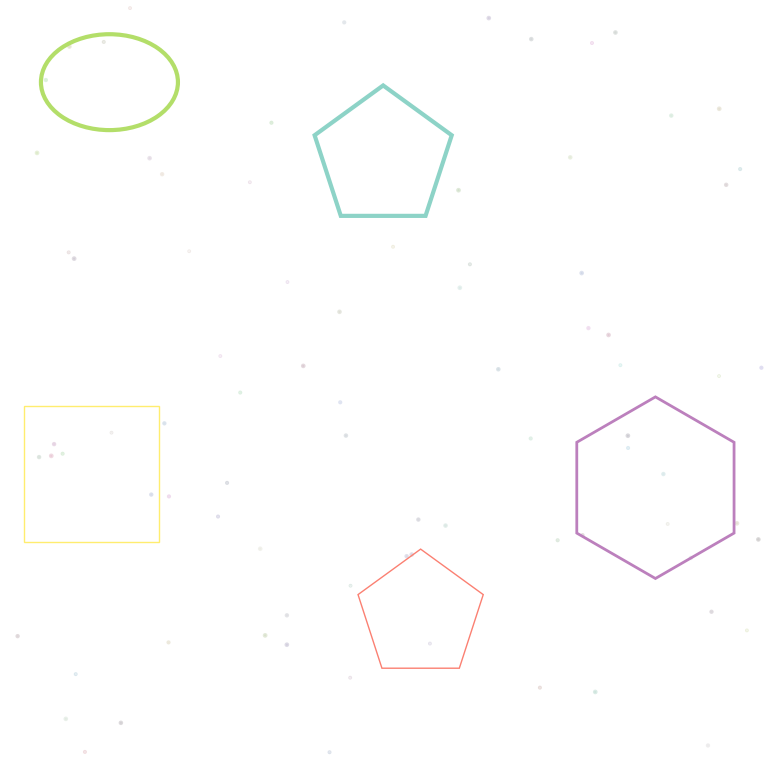[{"shape": "pentagon", "thickness": 1.5, "radius": 0.47, "center": [0.498, 0.795]}, {"shape": "pentagon", "thickness": 0.5, "radius": 0.43, "center": [0.546, 0.201]}, {"shape": "oval", "thickness": 1.5, "radius": 0.44, "center": [0.142, 0.893]}, {"shape": "hexagon", "thickness": 1, "radius": 0.59, "center": [0.851, 0.367]}, {"shape": "square", "thickness": 0.5, "radius": 0.44, "center": [0.119, 0.384]}]